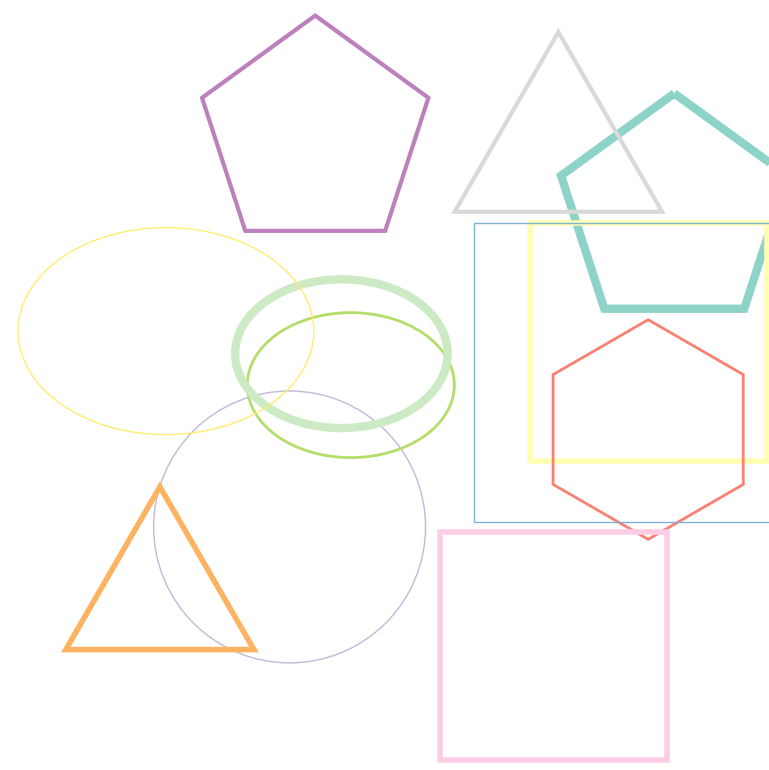[{"shape": "pentagon", "thickness": 3, "radius": 0.77, "center": [0.876, 0.724]}, {"shape": "square", "thickness": 2, "radius": 0.77, "center": [0.842, 0.556]}, {"shape": "circle", "thickness": 0.5, "radius": 0.88, "center": [0.376, 0.316]}, {"shape": "hexagon", "thickness": 1, "radius": 0.71, "center": [0.842, 0.442]}, {"shape": "square", "thickness": 0.5, "radius": 0.97, "center": [0.81, 0.516]}, {"shape": "triangle", "thickness": 2, "radius": 0.71, "center": [0.208, 0.227]}, {"shape": "oval", "thickness": 1, "radius": 0.67, "center": [0.456, 0.5]}, {"shape": "square", "thickness": 2, "radius": 0.74, "center": [0.719, 0.161]}, {"shape": "triangle", "thickness": 1.5, "radius": 0.78, "center": [0.725, 0.803]}, {"shape": "pentagon", "thickness": 1.5, "radius": 0.77, "center": [0.409, 0.825]}, {"shape": "oval", "thickness": 3, "radius": 0.69, "center": [0.443, 0.541]}, {"shape": "oval", "thickness": 0.5, "radius": 0.96, "center": [0.215, 0.57]}]